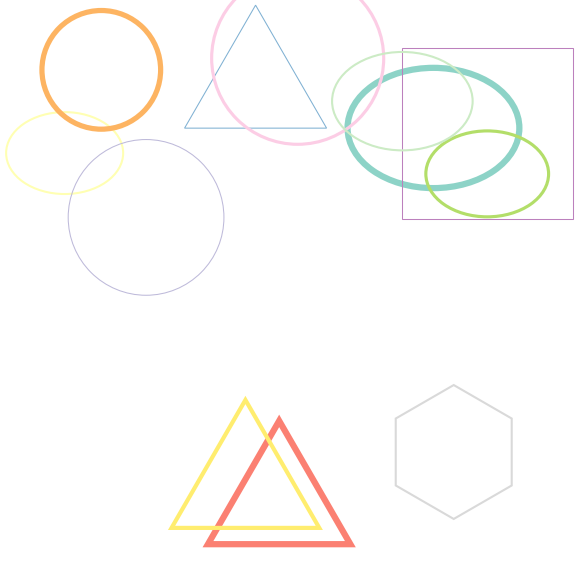[{"shape": "oval", "thickness": 3, "radius": 0.74, "center": [0.751, 0.778]}, {"shape": "oval", "thickness": 1, "radius": 0.51, "center": [0.112, 0.734]}, {"shape": "circle", "thickness": 0.5, "radius": 0.67, "center": [0.253, 0.623]}, {"shape": "triangle", "thickness": 3, "radius": 0.71, "center": [0.483, 0.128]}, {"shape": "triangle", "thickness": 0.5, "radius": 0.71, "center": [0.443, 0.848]}, {"shape": "circle", "thickness": 2.5, "radius": 0.51, "center": [0.175, 0.878]}, {"shape": "oval", "thickness": 1.5, "radius": 0.53, "center": [0.844, 0.698]}, {"shape": "circle", "thickness": 1.5, "radius": 0.74, "center": [0.515, 0.898]}, {"shape": "hexagon", "thickness": 1, "radius": 0.58, "center": [0.786, 0.216]}, {"shape": "square", "thickness": 0.5, "radius": 0.74, "center": [0.844, 0.768]}, {"shape": "oval", "thickness": 1, "radius": 0.61, "center": [0.697, 0.824]}, {"shape": "triangle", "thickness": 2, "radius": 0.74, "center": [0.425, 0.159]}]